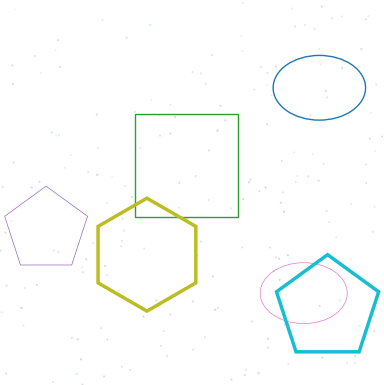[{"shape": "oval", "thickness": 1, "radius": 0.6, "center": [0.829, 0.772]}, {"shape": "square", "thickness": 1, "radius": 0.67, "center": [0.484, 0.571]}, {"shape": "pentagon", "thickness": 0.5, "radius": 0.57, "center": [0.12, 0.403]}, {"shape": "oval", "thickness": 0.5, "radius": 0.57, "center": [0.789, 0.239]}, {"shape": "hexagon", "thickness": 2.5, "radius": 0.73, "center": [0.382, 0.339]}, {"shape": "pentagon", "thickness": 2.5, "radius": 0.7, "center": [0.851, 0.199]}]